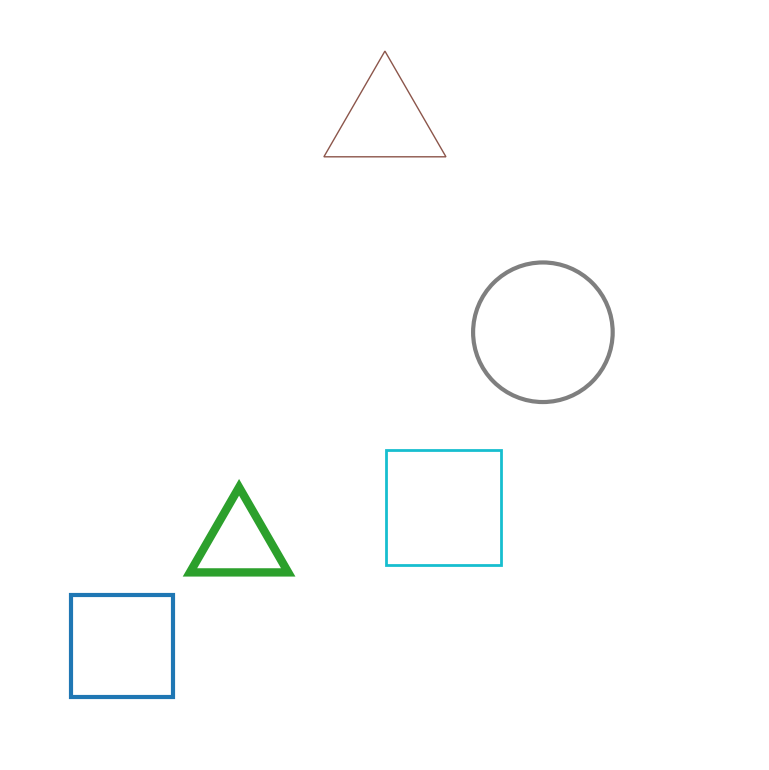[{"shape": "square", "thickness": 1.5, "radius": 0.33, "center": [0.158, 0.161]}, {"shape": "triangle", "thickness": 3, "radius": 0.37, "center": [0.31, 0.293]}, {"shape": "triangle", "thickness": 0.5, "radius": 0.46, "center": [0.5, 0.842]}, {"shape": "circle", "thickness": 1.5, "radius": 0.45, "center": [0.705, 0.569]}, {"shape": "square", "thickness": 1, "radius": 0.37, "center": [0.576, 0.341]}]